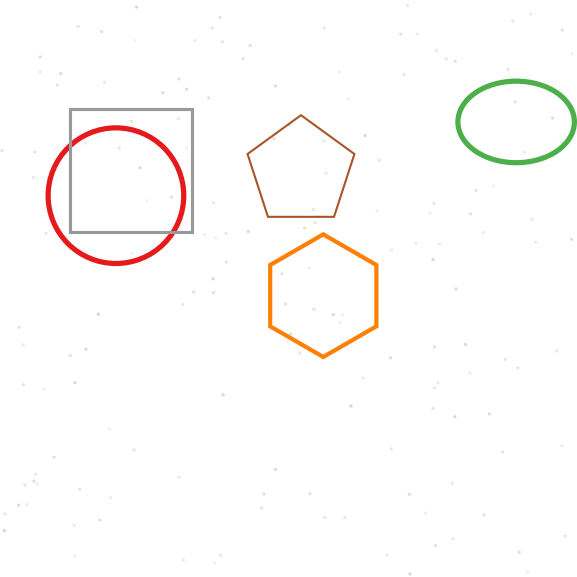[{"shape": "circle", "thickness": 2.5, "radius": 0.59, "center": [0.201, 0.66]}, {"shape": "oval", "thickness": 2.5, "radius": 0.5, "center": [0.894, 0.788]}, {"shape": "hexagon", "thickness": 2, "radius": 0.53, "center": [0.56, 0.487]}, {"shape": "pentagon", "thickness": 1, "radius": 0.49, "center": [0.521, 0.702]}, {"shape": "square", "thickness": 1.5, "radius": 0.53, "center": [0.227, 0.704]}]